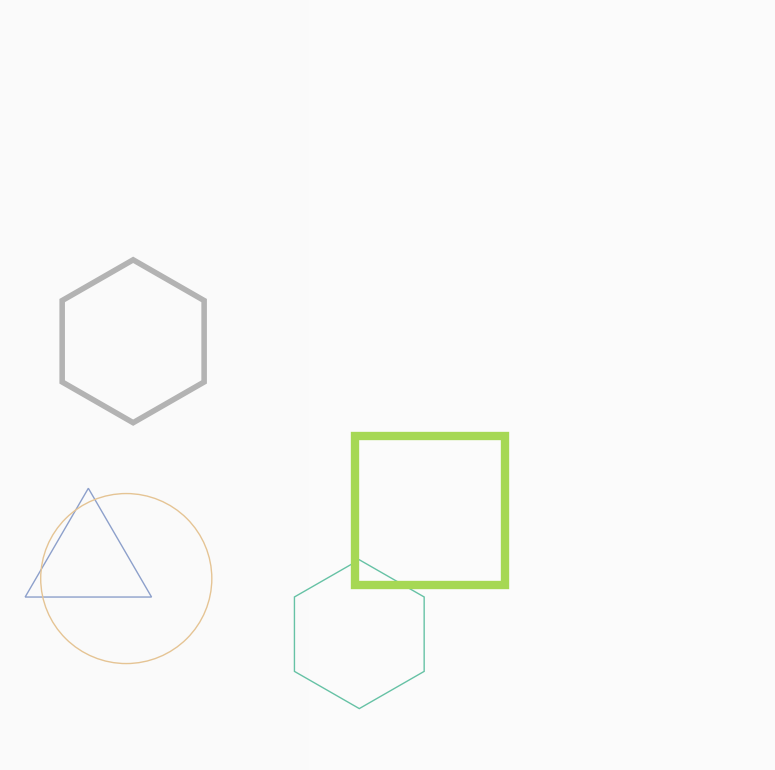[{"shape": "hexagon", "thickness": 0.5, "radius": 0.48, "center": [0.464, 0.176]}, {"shape": "triangle", "thickness": 0.5, "radius": 0.47, "center": [0.114, 0.272]}, {"shape": "square", "thickness": 3, "radius": 0.48, "center": [0.555, 0.337]}, {"shape": "circle", "thickness": 0.5, "radius": 0.55, "center": [0.163, 0.249]}, {"shape": "hexagon", "thickness": 2, "radius": 0.53, "center": [0.172, 0.557]}]